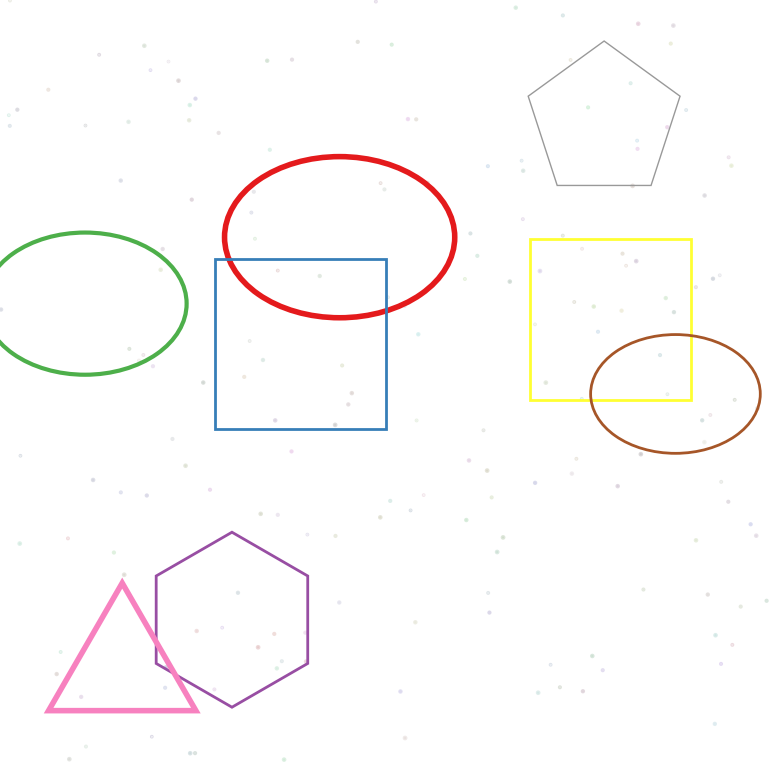[{"shape": "oval", "thickness": 2, "radius": 0.75, "center": [0.441, 0.692]}, {"shape": "square", "thickness": 1, "radius": 0.55, "center": [0.39, 0.553]}, {"shape": "oval", "thickness": 1.5, "radius": 0.66, "center": [0.11, 0.606]}, {"shape": "hexagon", "thickness": 1, "radius": 0.57, "center": [0.301, 0.195]}, {"shape": "square", "thickness": 1, "radius": 0.52, "center": [0.793, 0.585]}, {"shape": "oval", "thickness": 1, "radius": 0.55, "center": [0.877, 0.488]}, {"shape": "triangle", "thickness": 2, "radius": 0.55, "center": [0.159, 0.132]}, {"shape": "pentagon", "thickness": 0.5, "radius": 0.52, "center": [0.785, 0.843]}]